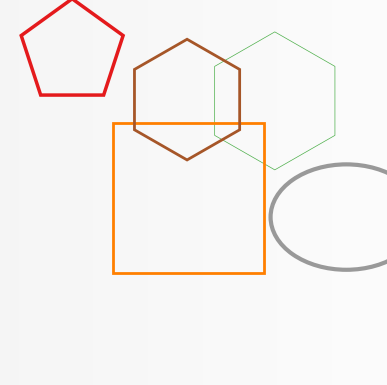[{"shape": "pentagon", "thickness": 2.5, "radius": 0.69, "center": [0.186, 0.865]}, {"shape": "hexagon", "thickness": 0.5, "radius": 0.9, "center": [0.709, 0.738]}, {"shape": "square", "thickness": 2, "radius": 0.97, "center": [0.486, 0.485]}, {"shape": "hexagon", "thickness": 2, "radius": 0.78, "center": [0.483, 0.741]}, {"shape": "oval", "thickness": 3, "radius": 0.98, "center": [0.894, 0.436]}]